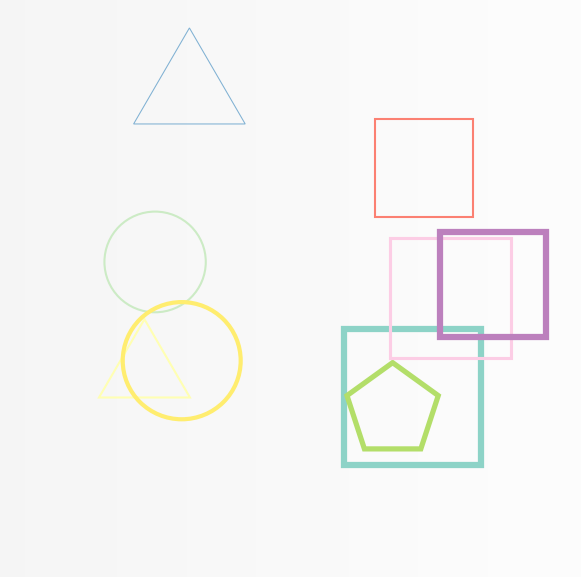[{"shape": "square", "thickness": 3, "radius": 0.59, "center": [0.71, 0.312]}, {"shape": "triangle", "thickness": 1, "radius": 0.45, "center": [0.249, 0.356]}, {"shape": "square", "thickness": 1, "radius": 0.42, "center": [0.73, 0.708]}, {"shape": "triangle", "thickness": 0.5, "radius": 0.55, "center": [0.326, 0.84]}, {"shape": "pentagon", "thickness": 2.5, "radius": 0.41, "center": [0.675, 0.289]}, {"shape": "square", "thickness": 1.5, "radius": 0.52, "center": [0.775, 0.483]}, {"shape": "square", "thickness": 3, "radius": 0.46, "center": [0.848, 0.506]}, {"shape": "circle", "thickness": 1, "radius": 0.44, "center": [0.267, 0.546]}, {"shape": "circle", "thickness": 2, "radius": 0.51, "center": [0.313, 0.375]}]